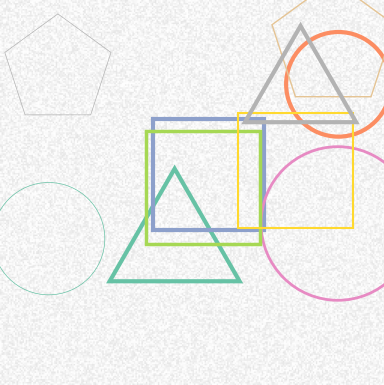[{"shape": "circle", "thickness": 0.5, "radius": 0.73, "center": [0.126, 0.38]}, {"shape": "triangle", "thickness": 3, "radius": 0.97, "center": [0.454, 0.367]}, {"shape": "circle", "thickness": 3, "radius": 0.68, "center": [0.879, 0.781]}, {"shape": "square", "thickness": 3, "radius": 0.72, "center": [0.542, 0.548]}, {"shape": "circle", "thickness": 2, "radius": 1.0, "center": [0.878, 0.42]}, {"shape": "square", "thickness": 2.5, "radius": 0.74, "center": [0.527, 0.513]}, {"shape": "square", "thickness": 1.5, "radius": 0.75, "center": [0.767, 0.557]}, {"shape": "pentagon", "thickness": 1, "radius": 0.84, "center": [0.866, 0.884]}, {"shape": "triangle", "thickness": 3, "radius": 0.83, "center": [0.781, 0.766]}, {"shape": "pentagon", "thickness": 0.5, "radius": 0.72, "center": [0.15, 0.819]}]